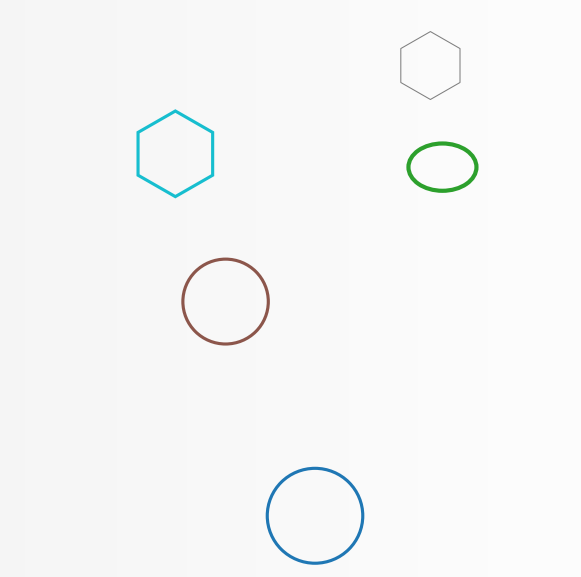[{"shape": "circle", "thickness": 1.5, "radius": 0.41, "center": [0.542, 0.106]}, {"shape": "oval", "thickness": 2, "radius": 0.29, "center": [0.761, 0.71]}, {"shape": "circle", "thickness": 1.5, "radius": 0.37, "center": [0.388, 0.477]}, {"shape": "hexagon", "thickness": 0.5, "radius": 0.29, "center": [0.74, 0.886]}, {"shape": "hexagon", "thickness": 1.5, "radius": 0.37, "center": [0.302, 0.733]}]